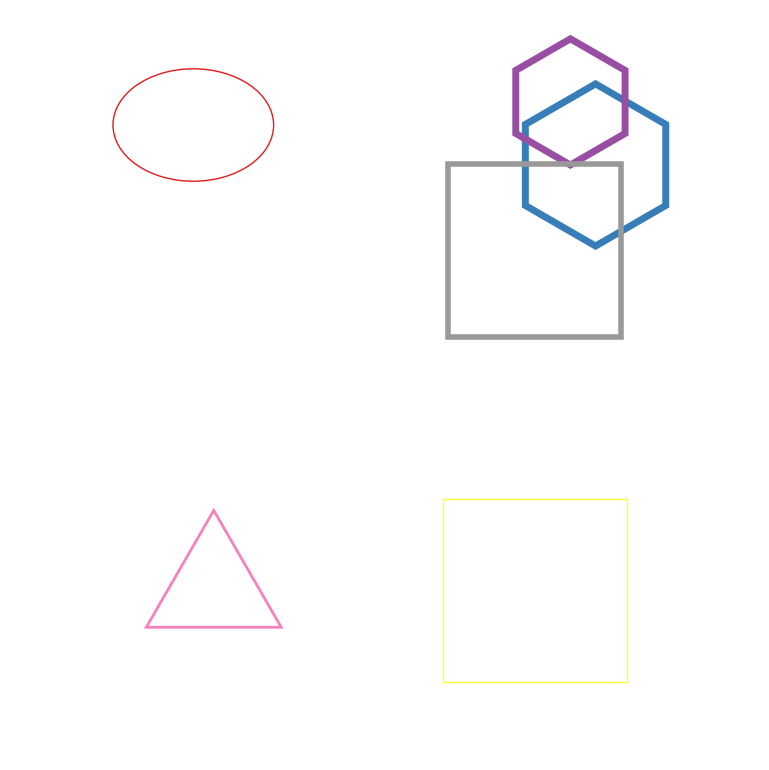[{"shape": "oval", "thickness": 0.5, "radius": 0.52, "center": [0.251, 0.838]}, {"shape": "hexagon", "thickness": 2.5, "radius": 0.53, "center": [0.773, 0.786]}, {"shape": "hexagon", "thickness": 2.5, "radius": 0.41, "center": [0.741, 0.868]}, {"shape": "square", "thickness": 0.5, "radius": 0.6, "center": [0.695, 0.233]}, {"shape": "triangle", "thickness": 1, "radius": 0.51, "center": [0.278, 0.236]}, {"shape": "square", "thickness": 2, "radius": 0.56, "center": [0.695, 0.675]}]